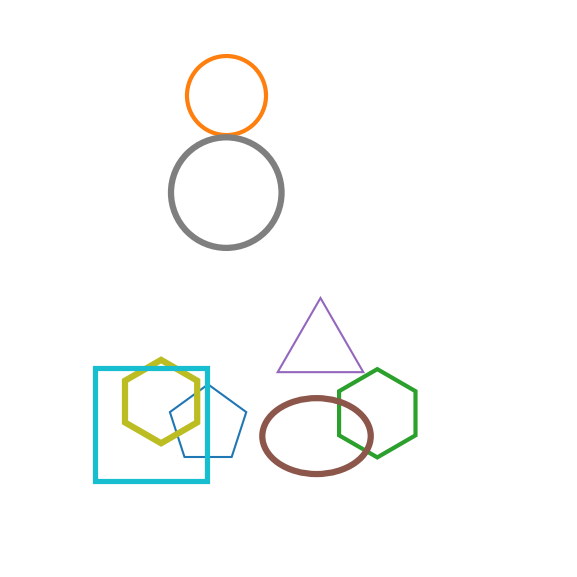[{"shape": "pentagon", "thickness": 1, "radius": 0.35, "center": [0.36, 0.264]}, {"shape": "circle", "thickness": 2, "radius": 0.34, "center": [0.392, 0.834]}, {"shape": "hexagon", "thickness": 2, "radius": 0.38, "center": [0.653, 0.284]}, {"shape": "triangle", "thickness": 1, "radius": 0.43, "center": [0.555, 0.398]}, {"shape": "oval", "thickness": 3, "radius": 0.47, "center": [0.548, 0.244]}, {"shape": "circle", "thickness": 3, "radius": 0.48, "center": [0.392, 0.666]}, {"shape": "hexagon", "thickness": 3, "radius": 0.36, "center": [0.279, 0.304]}, {"shape": "square", "thickness": 2.5, "radius": 0.49, "center": [0.261, 0.264]}]